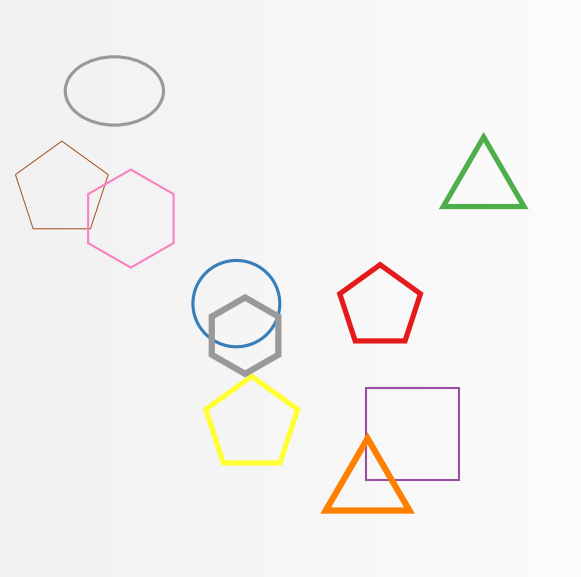[{"shape": "pentagon", "thickness": 2.5, "radius": 0.36, "center": [0.654, 0.468]}, {"shape": "circle", "thickness": 1.5, "radius": 0.37, "center": [0.407, 0.473]}, {"shape": "triangle", "thickness": 2.5, "radius": 0.4, "center": [0.832, 0.682]}, {"shape": "square", "thickness": 1, "radius": 0.4, "center": [0.71, 0.248]}, {"shape": "triangle", "thickness": 3, "radius": 0.42, "center": [0.632, 0.157]}, {"shape": "pentagon", "thickness": 2.5, "radius": 0.41, "center": [0.433, 0.265]}, {"shape": "pentagon", "thickness": 0.5, "radius": 0.42, "center": [0.106, 0.671]}, {"shape": "hexagon", "thickness": 1, "radius": 0.42, "center": [0.225, 0.621]}, {"shape": "oval", "thickness": 1.5, "radius": 0.42, "center": [0.197, 0.842]}, {"shape": "hexagon", "thickness": 3, "radius": 0.33, "center": [0.422, 0.418]}]